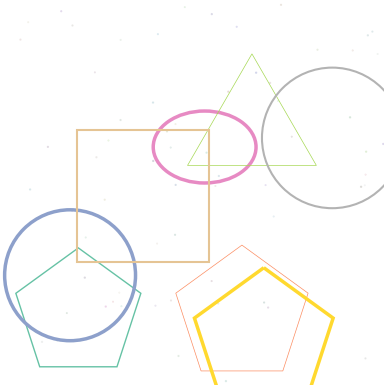[{"shape": "pentagon", "thickness": 1, "radius": 0.85, "center": [0.203, 0.185]}, {"shape": "pentagon", "thickness": 0.5, "radius": 0.9, "center": [0.628, 0.183]}, {"shape": "circle", "thickness": 2.5, "radius": 0.85, "center": [0.182, 0.285]}, {"shape": "oval", "thickness": 2.5, "radius": 0.67, "center": [0.532, 0.618]}, {"shape": "triangle", "thickness": 0.5, "radius": 0.97, "center": [0.654, 0.667]}, {"shape": "pentagon", "thickness": 2.5, "radius": 0.95, "center": [0.685, 0.115]}, {"shape": "square", "thickness": 1.5, "radius": 0.86, "center": [0.371, 0.492]}, {"shape": "circle", "thickness": 1.5, "radius": 0.91, "center": [0.863, 0.642]}]